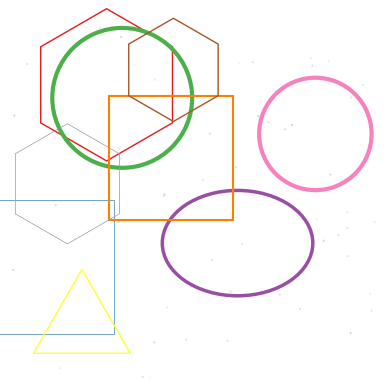[{"shape": "hexagon", "thickness": 1, "radius": 0.99, "center": [0.277, 0.78]}, {"shape": "square", "thickness": 0.5, "radius": 0.87, "center": [0.122, 0.307]}, {"shape": "circle", "thickness": 3, "radius": 0.91, "center": [0.317, 0.746]}, {"shape": "oval", "thickness": 2.5, "radius": 0.98, "center": [0.617, 0.369]}, {"shape": "square", "thickness": 1.5, "radius": 0.81, "center": [0.443, 0.589]}, {"shape": "triangle", "thickness": 1, "radius": 0.73, "center": [0.213, 0.155]}, {"shape": "hexagon", "thickness": 1, "radius": 0.67, "center": [0.45, 0.819]}, {"shape": "circle", "thickness": 3, "radius": 0.73, "center": [0.819, 0.652]}, {"shape": "hexagon", "thickness": 0.5, "radius": 0.78, "center": [0.175, 0.523]}]